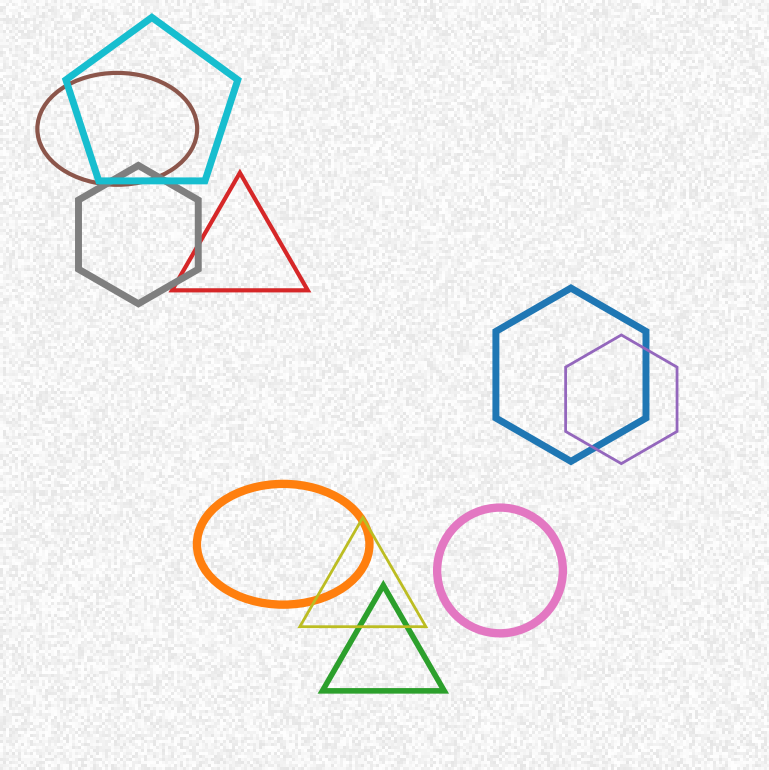[{"shape": "hexagon", "thickness": 2.5, "radius": 0.56, "center": [0.741, 0.513]}, {"shape": "oval", "thickness": 3, "radius": 0.56, "center": [0.368, 0.293]}, {"shape": "triangle", "thickness": 2, "radius": 0.46, "center": [0.498, 0.148]}, {"shape": "triangle", "thickness": 1.5, "radius": 0.51, "center": [0.312, 0.674]}, {"shape": "hexagon", "thickness": 1, "radius": 0.42, "center": [0.807, 0.481]}, {"shape": "oval", "thickness": 1.5, "radius": 0.52, "center": [0.152, 0.833]}, {"shape": "circle", "thickness": 3, "radius": 0.41, "center": [0.649, 0.259]}, {"shape": "hexagon", "thickness": 2.5, "radius": 0.45, "center": [0.18, 0.695]}, {"shape": "triangle", "thickness": 1, "radius": 0.47, "center": [0.471, 0.233]}, {"shape": "pentagon", "thickness": 2.5, "radius": 0.59, "center": [0.197, 0.86]}]